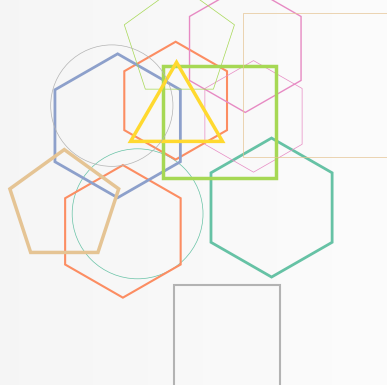[{"shape": "hexagon", "thickness": 2, "radius": 0.9, "center": [0.701, 0.461]}, {"shape": "circle", "thickness": 0.5, "radius": 0.84, "center": [0.355, 0.445]}, {"shape": "hexagon", "thickness": 1.5, "radius": 0.77, "center": [0.453, 0.739]}, {"shape": "hexagon", "thickness": 1.5, "radius": 0.86, "center": [0.317, 0.399]}, {"shape": "hexagon", "thickness": 2, "radius": 0.93, "center": [0.304, 0.673]}, {"shape": "hexagon", "thickness": 0.5, "radius": 0.72, "center": [0.654, 0.698]}, {"shape": "hexagon", "thickness": 1, "radius": 0.83, "center": [0.633, 0.874]}, {"shape": "pentagon", "thickness": 0.5, "radius": 0.75, "center": [0.463, 0.889]}, {"shape": "square", "thickness": 2.5, "radius": 0.73, "center": [0.566, 0.684]}, {"shape": "triangle", "thickness": 2.5, "radius": 0.68, "center": [0.456, 0.701]}, {"shape": "pentagon", "thickness": 2.5, "radius": 0.74, "center": [0.166, 0.464]}, {"shape": "square", "thickness": 0.5, "radius": 0.93, "center": [0.813, 0.78]}, {"shape": "circle", "thickness": 0.5, "radius": 0.79, "center": [0.289, 0.726]}, {"shape": "square", "thickness": 1.5, "radius": 0.68, "center": [0.585, 0.124]}]